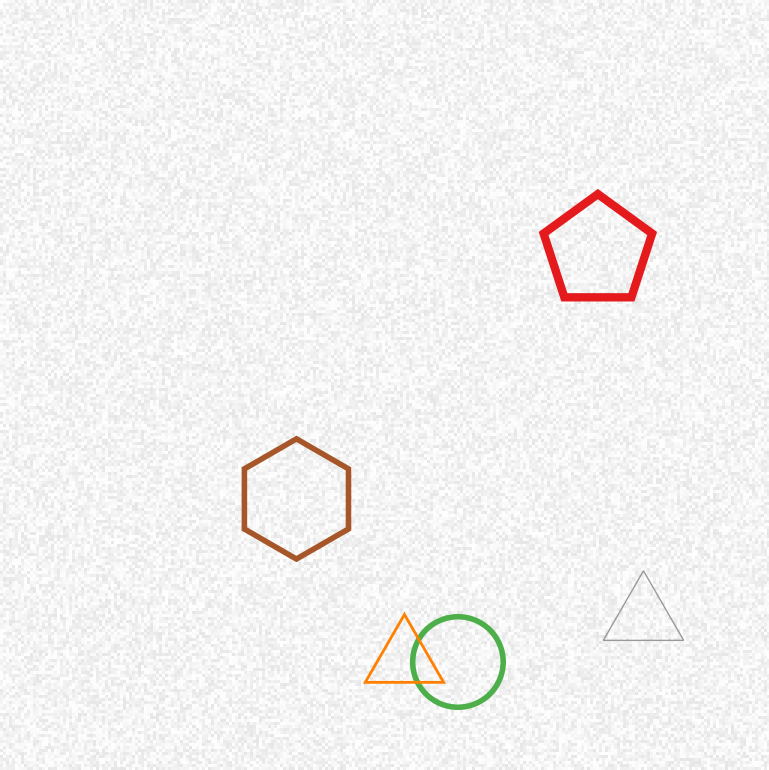[{"shape": "pentagon", "thickness": 3, "radius": 0.37, "center": [0.776, 0.674]}, {"shape": "circle", "thickness": 2, "radius": 0.29, "center": [0.595, 0.14]}, {"shape": "triangle", "thickness": 1, "radius": 0.29, "center": [0.525, 0.143]}, {"shape": "hexagon", "thickness": 2, "radius": 0.39, "center": [0.385, 0.352]}, {"shape": "triangle", "thickness": 0.5, "radius": 0.3, "center": [0.836, 0.198]}]